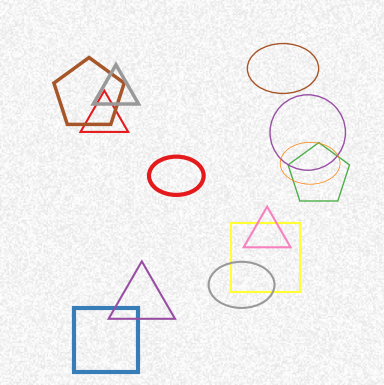[{"shape": "triangle", "thickness": 1.5, "radius": 0.36, "center": [0.271, 0.693]}, {"shape": "oval", "thickness": 3, "radius": 0.36, "center": [0.458, 0.543]}, {"shape": "square", "thickness": 3, "radius": 0.41, "center": [0.275, 0.117]}, {"shape": "pentagon", "thickness": 1, "radius": 0.42, "center": [0.828, 0.546]}, {"shape": "triangle", "thickness": 1.5, "radius": 0.5, "center": [0.368, 0.222]}, {"shape": "circle", "thickness": 1, "radius": 0.49, "center": [0.799, 0.656]}, {"shape": "oval", "thickness": 0.5, "radius": 0.39, "center": [0.805, 0.576]}, {"shape": "square", "thickness": 1.5, "radius": 0.45, "center": [0.689, 0.332]}, {"shape": "oval", "thickness": 1, "radius": 0.46, "center": [0.735, 0.822]}, {"shape": "pentagon", "thickness": 2.5, "radius": 0.48, "center": [0.231, 0.755]}, {"shape": "triangle", "thickness": 1.5, "radius": 0.35, "center": [0.694, 0.393]}, {"shape": "oval", "thickness": 1.5, "radius": 0.43, "center": [0.627, 0.26]}, {"shape": "triangle", "thickness": 2.5, "radius": 0.34, "center": [0.301, 0.764]}]